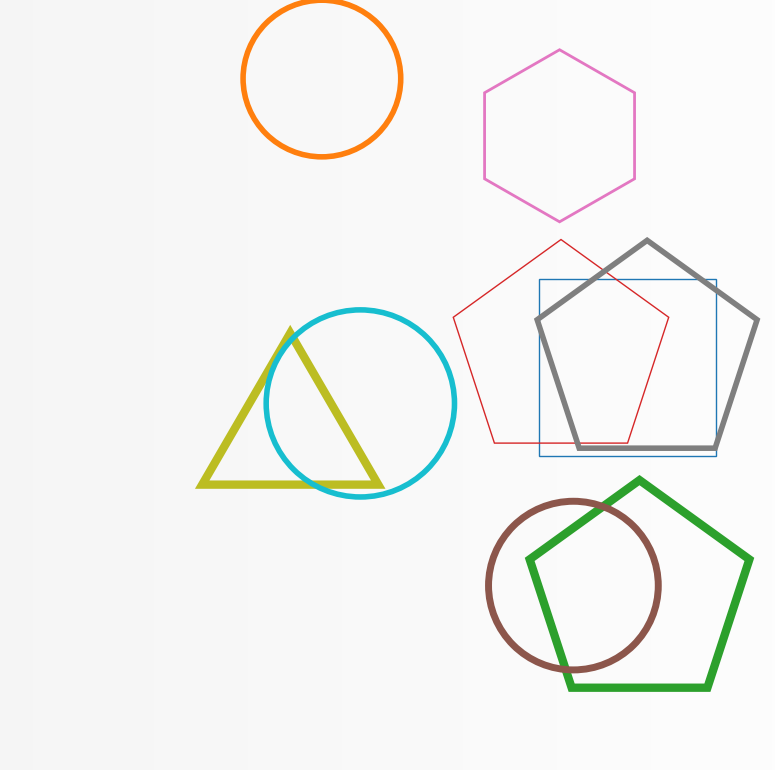[{"shape": "square", "thickness": 0.5, "radius": 0.57, "center": [0.81, 0.523]}, {"shape": "circle", "thickness": 2, "radius": 0.51, "center": [0.415, 0.898]}, {"shape": "pentagon", "thickness": 3, "radius": 0.75, "center": [0.825, 0.227]}, {"shape": "pentagon", "thickness": 0.5, "radius": 0.73, "center": [0.724, 0.543]}, {"shape": "circle", "thickness": 2.5, "radius": 0.55, "center": [0.74, 0.239]}, {"shape": "hexagon", "thickness": 1, "radius": 0.56, "center": [0.722, 0.824]}, {"shape": "pentagon", "thickness": 2, "radius": 0.75, "center": [0.835, 0.539]}, {"shape": "triangle", "thickness": 3, "radius": 0.66, "center": [0.374, 0.436]}, {"shape": "circle", "thickness": 2, "radius": 0.61, "center": [0.465, 0.476]}]